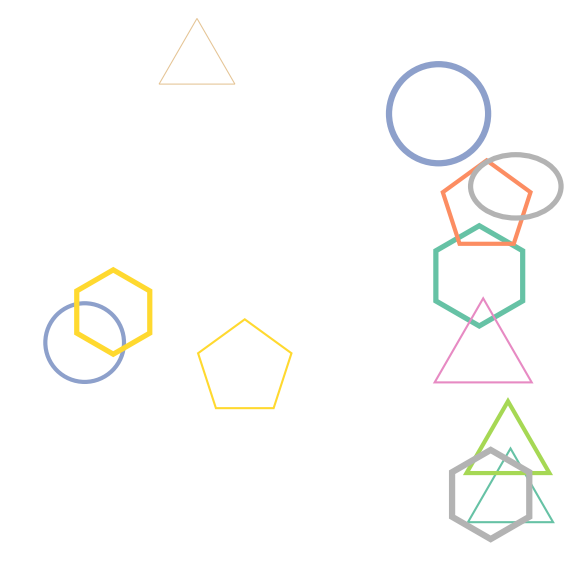[{"shape": "triangle", "thickness": 1, "radius": 0.43, "center": [0.884, 0.137]}, {"shape": "hexagon", "thickness": 2.5, "radius": 0.43, "center": [0.83, 0.521]}, {"shape": "pentagon", "thickness": 2, "radius": 0.4, "center": [0.843, 0.642]}, {"shape": "circle", "thickness": 3, "radius": 0.43, "center": [0.759, 0.802]}, {"shape": "circle", "thickness": 2, "radius": 0.34, "center": [0.147, 0.406]}, {"shape": "triangle", "thickness": 1, "radius": 0.49, "center": [0.837, 0.385]}, {"shape": "triangle", "thickness": 2, "radius": 0.41, "center": [0.88, 0.221]}, {"shape": "hexagon", "thickness": 2.5, "radius": 0.37, "center": [0.196, 0.459]}, {"shape": "pentagon", "thickness": 1, "radius": 0.43, "center": [0.424, 0.361]}, {"shape": "triangle", "thickness": 0.5, "radius": 0.38, "center": [0.341, 0.891]}, {"shape": "hexagon", "thickness": 3, "radius": 0.39, "center": [0.85, 0.143]}, {"shape": "oval", "thickness": 2.5, "radius": 0.39, "center": [0.893, 0.676]}]